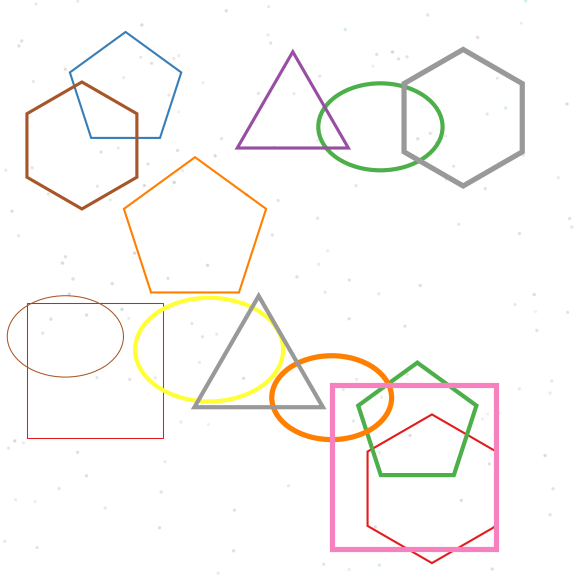[{"shape": "square", "thickness": 0.5, "radius": 0.59, "center": [0.165, 0.357]}, {"shape": "hexagon", "thickness": 1, "radius": 0.64, "center": [0.748, 0.153]}, {"shape": "pentagon", "thickness": 1, "radius": 0.51, "center": [0.217, 0.842]}, {"shape": "pentagon", "thickness": 2, "radius": 0.54, "center": [0.723, 0.264]}, {"shape": "oval", "thickness": 2, "radius": 0.54, "center": [0.659, 0.78]}, {"shape": "triangle", "thickness": 1.5, "radius": 0.56, "center": [0.507, 0.798]}, {"shape": "pentagon", "thickness": 1, "radius": 0.65, "center": [0.338, 0.597]}, {"shape": "oval", "thickness": 2.5, "radius": 0.52, "center": [0.574, 0.311]}, {"shape": "oval", "thickness": 2, "radius": 0.64, "center": [0.362, 0.394]}, {"shape": "hexagon", "thickness": 1.5, "radius": 0.55, "center": [0.142, 0.747]}, {"shape": "oval", "thickness": 0.5, "radius": 0.5, "center": [0.113, 0.417]}, {"shape": "square", "thickness": 2.5, "radius": 0.71, "center": [0.717, 0.191]}, {"shape": "triangle", "thickness": 2, "radius": 0.64, "center": [0.448, 0.358]}, {"shape": "hexagon", "thickness": 2.5, "radius": 0.59, "center": [0.802, 0.795]}]